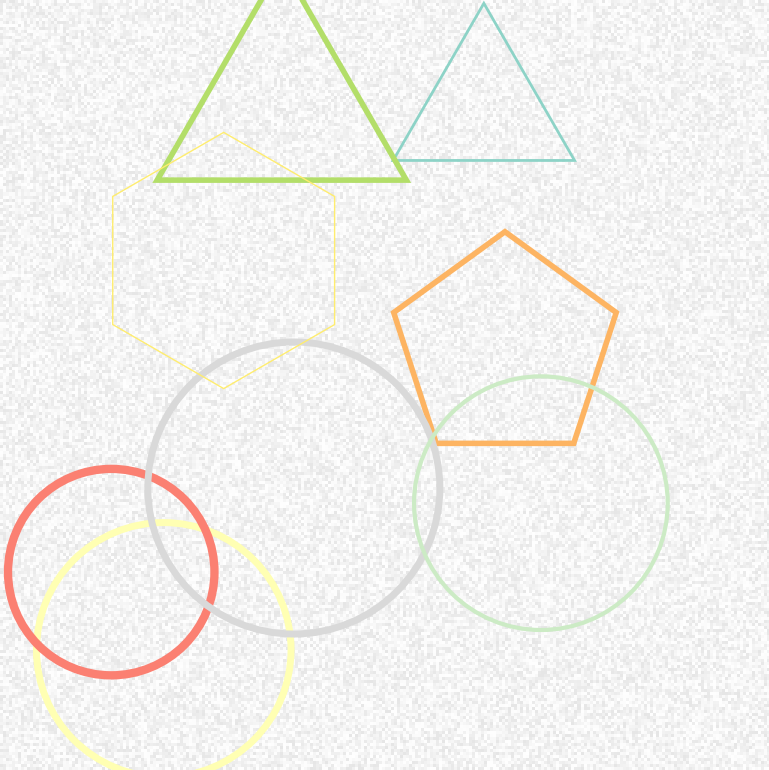[{"shape": "triangle", "thickness": 1, "radius": 0.68, "center": [0.628, 0.86]}, {"shape": "circle", "thickness": 2.5, "radius": 0.83, "center": [0.213, 0.156]}, {"shape": "circle", "thickness": 3, "radius": 0.67, "center": [0.144, 0.257]}, {"shape": "pentagon", "thickness": 2, "radius": 0.76, "center": [0.656, 0.547]}, {"shape": "triangle", "thickness": 2, "radius": 0.93, "center": [0.366, 0.859]}, {"shape": "circle", "thickness": 2.5, "radius": 0.95, "center": [0.382, 0.366]}, {"shape": "circle", "thickness": 1.5, "radius": 0.82, "center": [0.702, 0.347]}, {"shape": "hexagon", "thickness": 0.5, "radius": 0.83, "center": [0.29, 0.662]}]